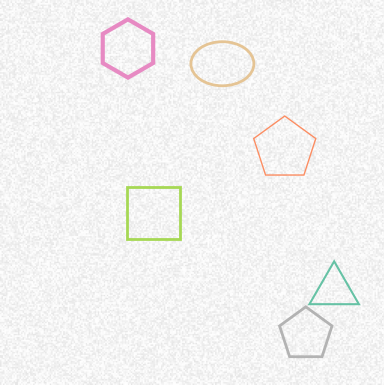[{"shape": "triangle", "thickness": 1.5, "radius": 0.37, "center": [0.868, 0.247]}, {"shape": "pentagon", "thickness": 1, "radius": 0.42, "center": [0.74, 0.614]}, {"shape": "hexagon", "thickness": 3, "radius": 0.38, "center": [0.332, 0.874]}, {"shape": "square", "thickness": 2, "radius": 0.34, "center": [0.398, 0.446]}, {"shape": "oval", "thickness": 2, "radius": 0.41, "center": [0.578, 0.834]}, {"shape": "pentagon", "thickness": 2, "radius": 0.36, "center": [0.794, 0.131]}]